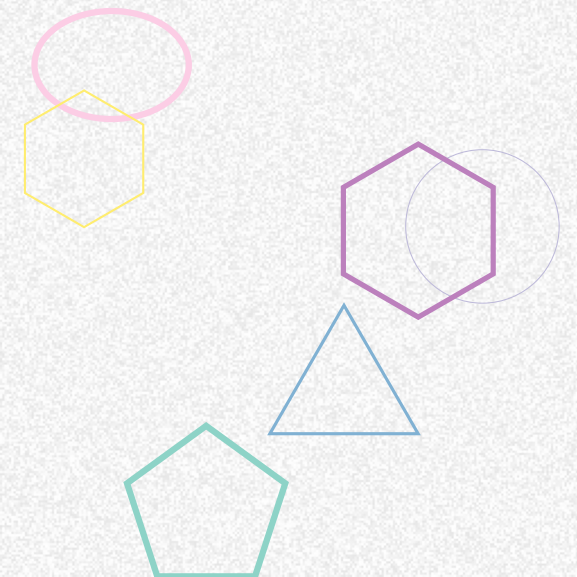[{"shape": "pentagon", "thickness": 3, "radius": 0.72, "center": [0.357, 0.118]}, {"shape": "circle", "thickness": 0.5, "radius": 0.66, "center": [0.835, 0.607]}, {"shape": "triangle", "thickness": 1.5, "radius": 0.74, "center": [0.596, 0.322]}, {"shape": "oval", "thickness": 3, "radius": 0.67, "center": [0.193, 0.887]}, {"shape": "hexagon", "thickness": 2.5, "radius": 0.75, "center": [0.724, 0.6]}, {"shape": "hexagon", "thickness": 1, "radius": 0.59, "center": [0.146, 0.724]}]